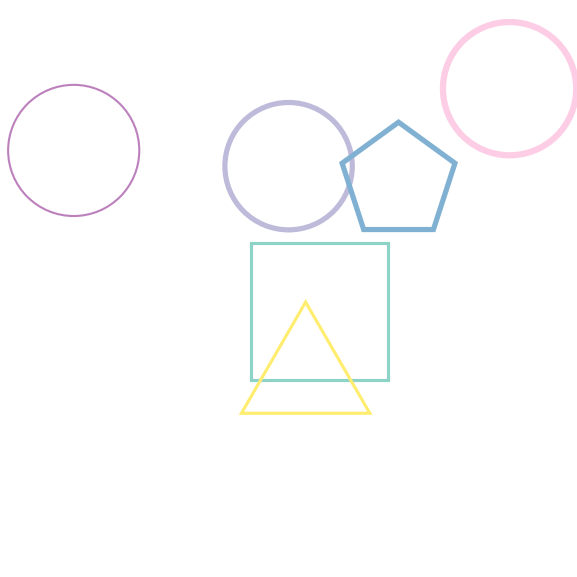[{"shape": "square", "thickness": 1.5, "radius": 0.59, "center": [0.554, 0.459]}, {"shape": "circle", "thickness": 2.5, "radius": 0.55, "center": [0.5, 0.711]}, {"shape": "pentagon", "thickness": 2.5, "radius": 0.51, "center": [0.69, 0.685]}, {"shape": "circle", "thickness": 3, "radius": 0.58, "center": [0.882, 0.846]}, {"shape": "circle", "thickness": 1, "radius": 0.57, "center": [0.128, 0.739]}, {"shape": "triangle", "thickness": 1.5, "radius": 0.64, "center": [0.529, 0.348]}]